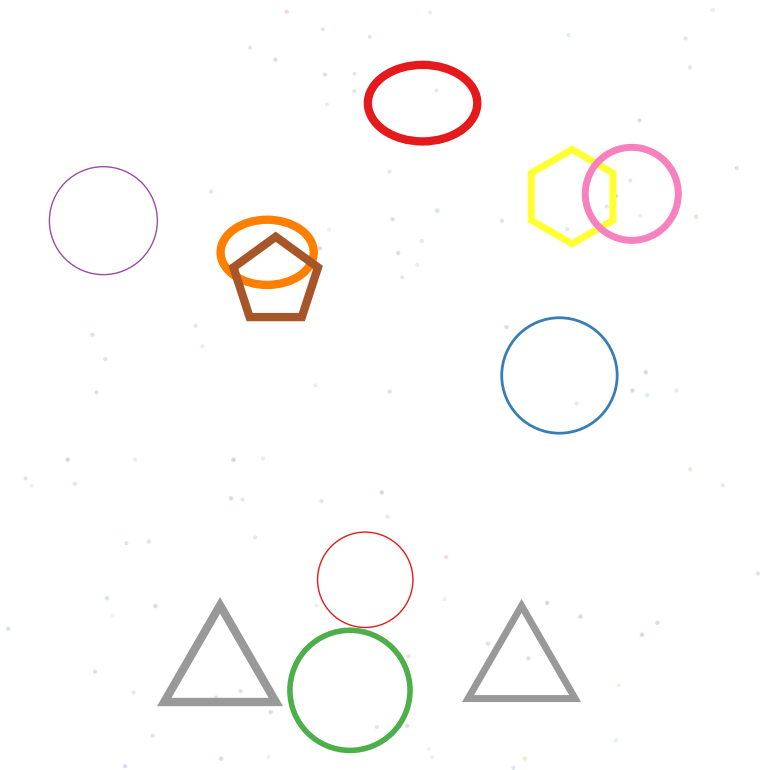[{"shape": "circle", "thickness": 0.5, "radius": 0.31, "center": [0.474, 0.247]}, {"shape": "oval", "thickness": 3, "radius": 0.36, "center": [0.549, 0.866]}, {"shape": "circle", "thickness": 1, "radius": 0.37, "center": [0.727, 0.512]}, {"shape": "circle", "thickness": 2, "radius": 0.39, "center": [0.455, 0.103]}, {"shape": "circle", "thickness": 0.5, "radius": 0.35, "center": [0.134, 0.713]}, {"shape": "oval", "thickness": 3, "radius": 0.3, "center": [0.347, 0.672]}, {"shape": "hexagon", "thickness": 2.5, "radius": 0.31, "center": [0.743, 0.745]}, {"shape": "pentagon", "thickness": 3, "radius": 0.29, "center": [0.358, 0.635]}, {"shape": "circle", "thickness": 2.5, "radius": 0.3, "center": [0.821, 0.748]}, {"shape": "triangle", "thickness": 3, "radius": 0.42, "center": [0.286, 0.13]}, {"shape": "triangle", "thickness": 2.5, "radius": 0.4, "center": [0.677, 0.133]}]